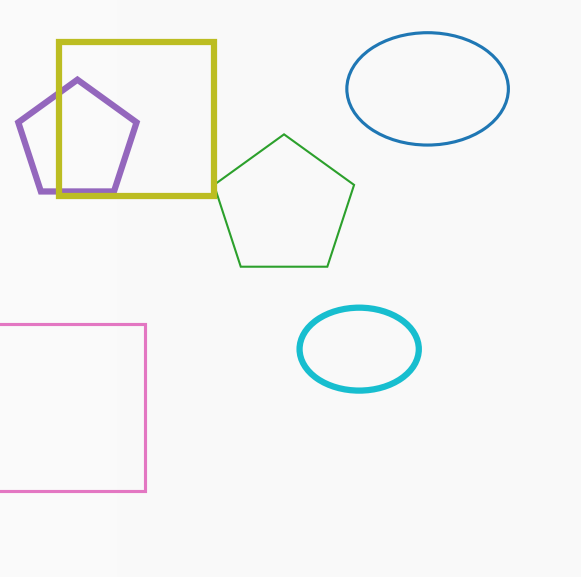[{"shape": "oval", "thickness": 1.5, "radius": 0.69, "center": [0.736, 0.845]}, {"shape": "pentagon", "thickness": 1, "radius": 0.63, "center": [0.489, 0.64]}, {"shape": "pentagon", "thickness": 3, "radius": 0.53, "center": [0.133, 0.754]}, {"shape": "square", "thickness": 1.5, "radius": 0.72, "center": [0.105, 0.294]}, {"shape": "square", "thickness": 3, "radius": 0.67, "center": [0.235, 0.794]}, {"shape": "oval", "thickness": 3, "radius": 0.51, "center": [0.618, 0.395]}]